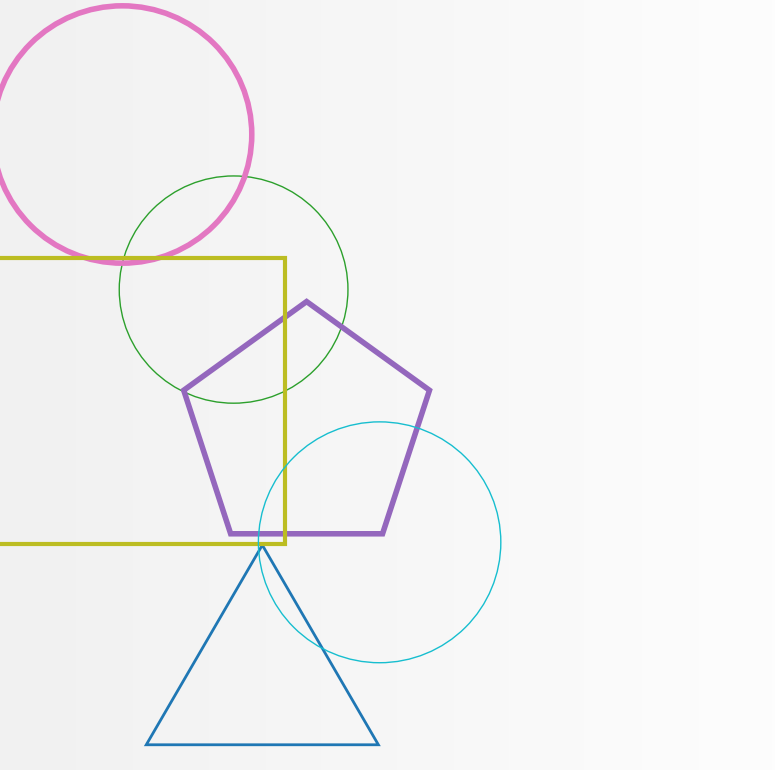[{"shape": "triangle", "thickness": 1, "radius": 0.86, "center": [0.338, 0.119]}, {"shape": "circle", "thickness": 0.5, "radius": 0.74, "center": [0.301, 0.624]}, {"shape": "pentagon", "thickness": 2, "radius": 0.83, "center": [0.396, 0.442]}, {"shape": "circle", "thickness": 2, "radius": 0.84, "center": [0.158, 0.825]}, {"shape": "square", "thickness": 1.5, "radius": 0.93, "center": [0.182, 0.479]}, {"shape": "circle", "thickness": 0.5, "radius": 0.78, "center": [0.49, 0.296]}]